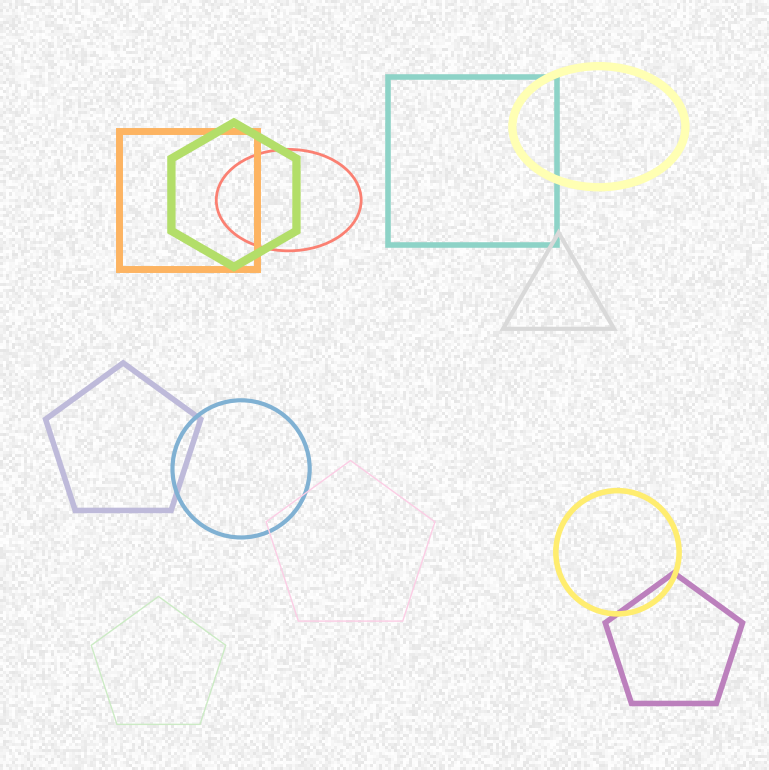[{"shape": "square", "thickness": 2, "radius": 0.55, "center": [0.613, 0.791]}, {"shape": "oval", "thickness": 3, "radius": 0.56, "center": [0.778, 0.835]}, {"shape": "pentagon", "thickness": 2, "radius": 0.53, "center": [0.16, 0.423]}, {"shape": "oval", "thickness": 1, "radius": 0.47, "center": [0.375, 0.74]}, {"shape": "circle", "thickness": 1.5, "radius": 0.45, "center": [0.313, 0.391]}, {"shape": "square", "thickness": 2.5, "radius": 0.45, "center": [0.244, 0.74]}, {"shape": "hexagon", "thickness": 3, "radius": 0.47, "center": [0.304, 0.747]}, {"shape": "pentagon", "thickness": 0.5, "radius": 0.58, "center": [0.455, 0.287]}, {"shape": "triangle", "thickness": 1.5, "radius": 0.42, "center": [0.725, 0.615]}, {"shape": "pentagon", "thickness": 2, "radius": 0.47, "center": [0.875, 0.162]}, {"shape": "pentagon", "thickness": 0.5, "radius": 0.46, "center": [0.206, 0.134]}, {"shape": "circle", "thickness": 2, "radius": 0.4, "center": [0.802, 0.283]}]